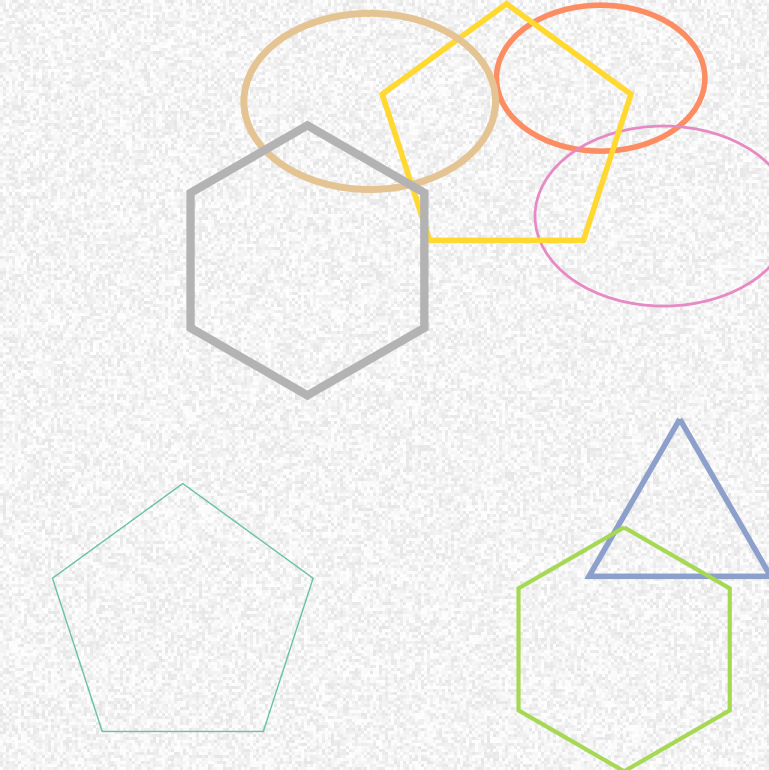[{"shape": "pentagon", "thickness": 0.5, "radius": 0.89, "center": [0.237, 0.194]}, {"shape": "oval", "thickness": 2, "radius": 0.68, "center": [0.78, 0.898]}, {"shape": "triangle", "thickness": 2, "radius": 0.68, "center": [0.883, 0.32]}, {"shape": "oval", "thickness": 1, "radius": 0.84, "center": [0.862, 0.719]}, {"shape": "hexagon", "thickness": 1.5, "radius": 0.79, "center": [0.811, 0.157]}, {"shape": "pentagon", "thickness": 2, "radius": 0.85, "center": [0.658, 0.825]}, {"shape": "oval", "thickness": 2.5, "radius": 0.82, "center": [0.48, 0.868]}, {"shape": "hexagon", "thickness": 3, "radius": 0.88, "center": [0.399, 0.662]}]